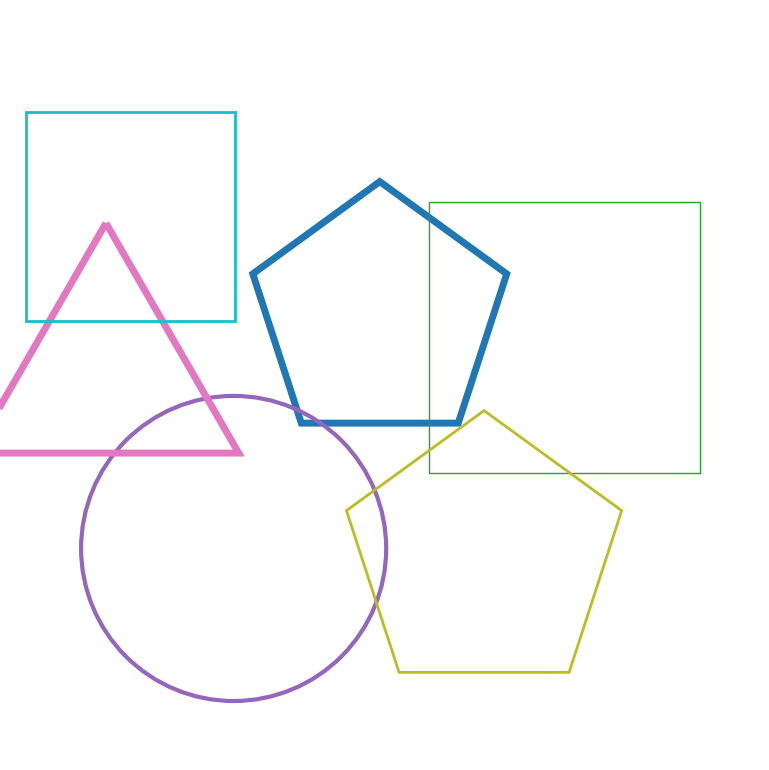[{"shape": "pentagon", "thickness": 2.5, "radius": 0.87, "center": [0.493, 0.591]}, {"shape": "square", "thickness": 0.5, "radius": 0.88, "center": [0.733, 0.562]}, {"shape": "circle", "thickness": 1.5, "radius": 0.99, "center": [0.303, 0.288]}, {"shape": "triangle", "thickness": 2.5, "radius": 1.0, "center": [0.138, 0.511]}, {"shape": "pentagon", "thickness": 1, "radius": 0.94, "center": [0.629, 0.279]}, {"shape": "square", "thickness": 1, "radius": 0.68, "center": [0.169, 0.719]}]